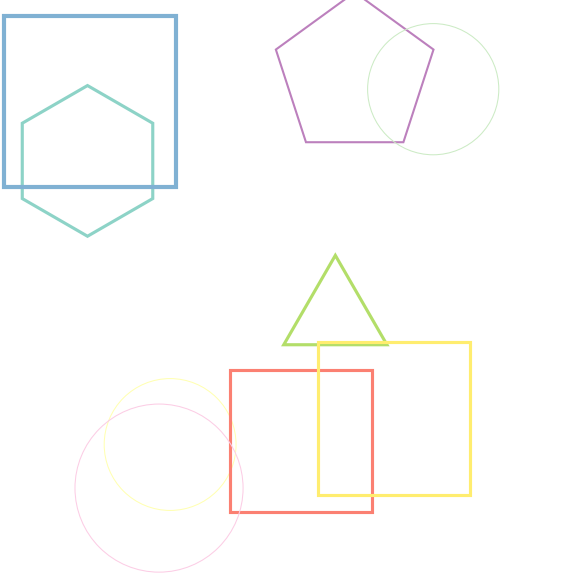[{"shape": "hexagon", "thickness": 1.5, "radius": 0.65, "center": [0.152, 0.721]}, {"shape": "circle", "thickness": 0.5, "radius": 0.57, "center": [0.295, 0.229]}, {"shape": "square", "thickness": 1.5, "radius": 0.61, "center": [0.521, 0.235]}, {"shape": "square", "thickness": 2, "radius": 0.74, "center": [0.156, 0.824]}, {"shape": "triangle", "thickness": 1.5, "radius": 0.52, "center": [0.581, 0.454]}, {"shape": "circle", "thickness": 0.5, "radius": 0.73, "center": [0.275, 0.154]}, {"shape": "pentagon", "thickness": 1, "radius": 0.72, "center": [0.614, 0.869]}, {"shape": "circle", "thickness": 0.5, "radius": 0.57, "center": [0.75, 0.845]}, {"shape": "square", "thickness": 1.5, "radius": 0.66, "center": [0.682, 0.275]}]